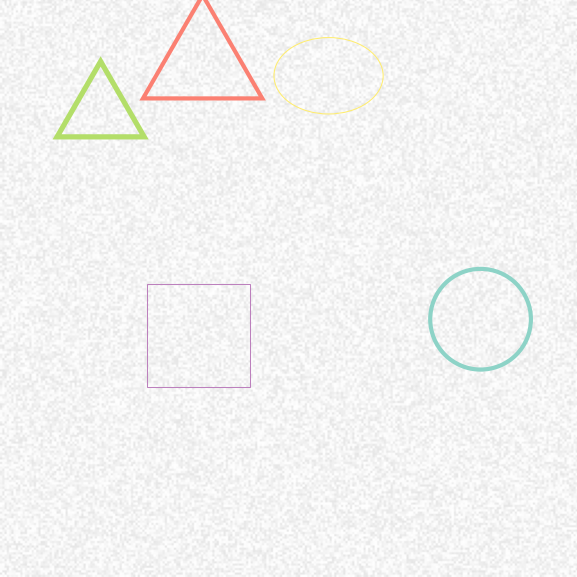[{"shape": "circle", "thickness": 2, "radius": 0.44, "center": [0.832, 0.446]}, {"shape": "triangle", "thickness": 2, "radius": 0.6, "center": [0.351, 0.888]}, {"shape": "triangle", "thickness": 2.5, "radius": 0.44, "center": [0.174, 0.806]}, {"shape": "square", "thickness": 0.5, "radius": 0.45, "center": [0.343, 0.418]}, {"shape": "oval", "thickness": 0.5, "radius": 0.47, "center": [0.569, 0.868]}]